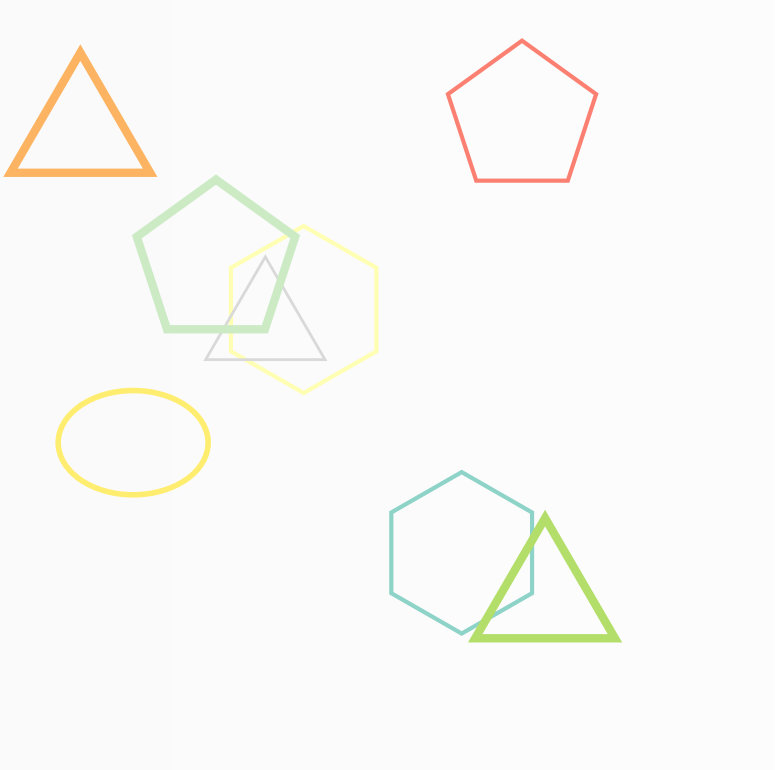[{"shape": "hexagon", "thickness": 1.5, "radius": 0.52, "center": [0.596, 0.282]}, {"shape": "hexagon", "thickness": 1.5, "radius": 0.54, "center": [0.392, 0.598]}, {"shape": "pentagon", "thickness": 1.5, "radius": 0.5, "center": [0.674, 0.847]}, {"shape": "triangle", "thickness": 3, "radius": 0.52, "center": [0.104, 0.828]}, {"shape": "triangle", "thickness": 3, "radius": 0.52, "center": [0.703, 0.223]}, {"shape": "triangle", "thickness": 1, "radius": 0.44, "center": [0.342, 0.577]}, {"shape": "pentagon", "thickness": 3, "radius": 0.54, "center": [0.279, 0.659]}, {"shape": "oval", "thickness": 2, "radius": 0.48, "center": [0.172, 0.425]}]